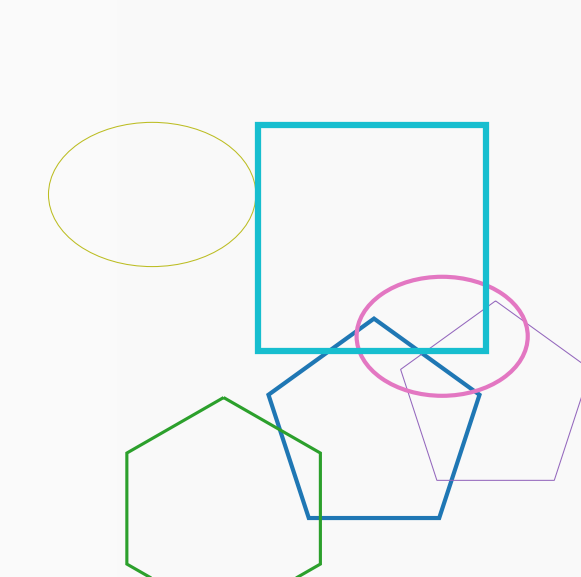[{"shape": "pentagon", "thickness": 2, "radius": 0.95, "center": [0.643, 0.257]}, {"shape": "hexagon", "thickness": 1.5, "radius": 0.96, "center": [0.385, 0.119]}, {"shape": "pentagon", "thickness": 0.5, "radius": 0.86, "center": [0.853, 0.306]}, {"shape": "oval", "thickness": 2, "radius": 0.74, "center": [0.761, 0.417]}, {"shape": "oval", "thickness": 0.5, "radius": 0.89, "center": [0.262, 0.662]}, {"shape": "square", "thickness": 3, "radius": 0.98, "center": [0.64, 0.587]}]